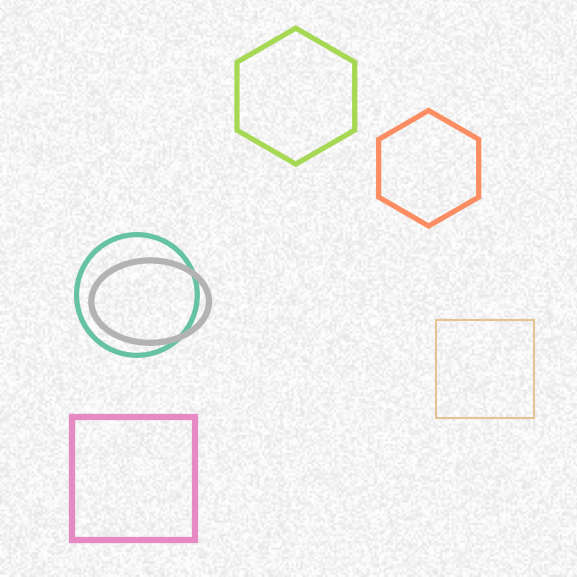[{"shape": "circle", "thickness": 2.5, "radius": 0.52, "center": [0.237, 0.488]}, {"shape": "hexagon", "thickness": 2.5, "radius": 0.5, "center": [0.742, 0.708]}, {"shape": "square", "thickness": 3, "radius": 0.53, "center": [0.231, 0.17]}, {"shape": "hexagon", "thickness": 2.5, "radius": 0.59, "center": [0.512, 0.833]}, {"shape": "square", "thickness": 1, "radius": 0.43, "center": [0.84, 0.36]}, {"shape": "oval", "thickness": 3, "radius": 0.51, "center": [0.26, 0.477]}]